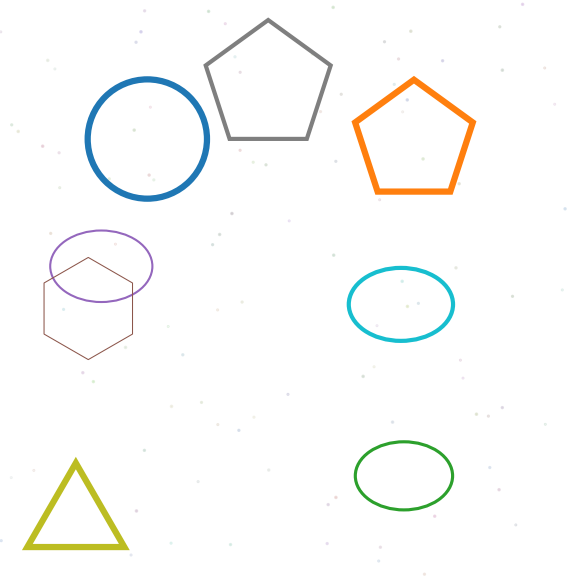[{"shape": "circle", "thickness": 3, "radius": 0.52, "center": [0.255, 0.758]}, {"shape": "pentagon", "thickness": 3, "radius": 0.54, "center": [0.717, 0.754]}, {"shape": "oval", "thickness": 1.5, "radius": 0.42, "center": [0.699, 0.175]}, {"shape": "oval", "thickness": 1, "radius": 0.44, "center": [0.175, 0.538]}, {"shape": "hexagon", "thickness": 0.5, "radius": 0.44, "center": [0.153, 0.465]}, {"shape": "pentagon", "thickness": 2, "radius": 0.57, "center": [0.464, 0.851]}, {"shape": "triangle", "thickness": 3, "radius": 0.48, "center": [0.131, 0.1]}, {"shape": "oval", "thickness": 2, "radius": 0.45, "center": [0.694, 0.472]}]